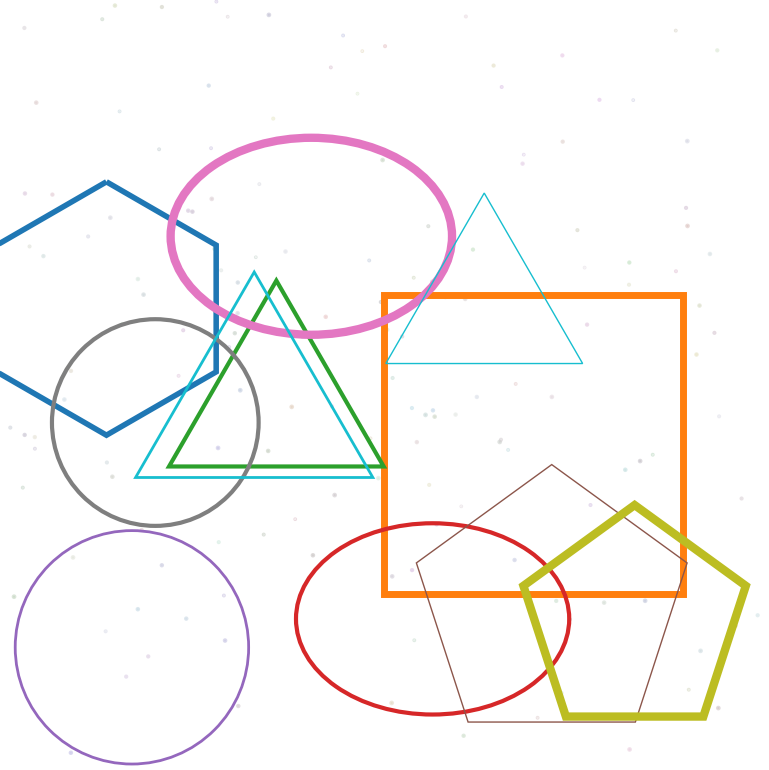[{"shape": "hexagon", "thickness": 2, "radius": 0.82, "center": [0.138, 0.599]}, {"shape": "square", "thickness": 2.5, "radius": 0.97, "center": [0.693, 0.423]}, {"shape": "triangle", "thickness": 1.5, "radius": 0.8, "center": [0.359, 0.475]}, {"shape": "oval", "thickness": 1.5, "radius": 0.89, "center": [0.562, 0.196]}, {"shape": "circle", "thickness": 1, "radius": 0.76, "center": [0.171, 0.159]}, {"shape": "pentagon", "thickness": 0.5, "radius": 0.92, "center": [0.717, 0.212]}, {"shape": "oval", "thickness": 3, "radius": 0.91, "center": [0.404, 0.693]}, {"shape": "circle", "thickness": 1.5, "radius": 0.67, "center": [0.202, 0.451]}, {"shape": "pentagon", "thickness": 3, "radius": 0.76, "center": [0.824, 0.192]}, {"shape": "triangle", "thickness": 0.5, "radius": 0.74, "center": [0.629, 0.602]}, {"shape": "triangle", "thickness": 1, "radius": 0.89, "center": [0.33, 0.469]}]